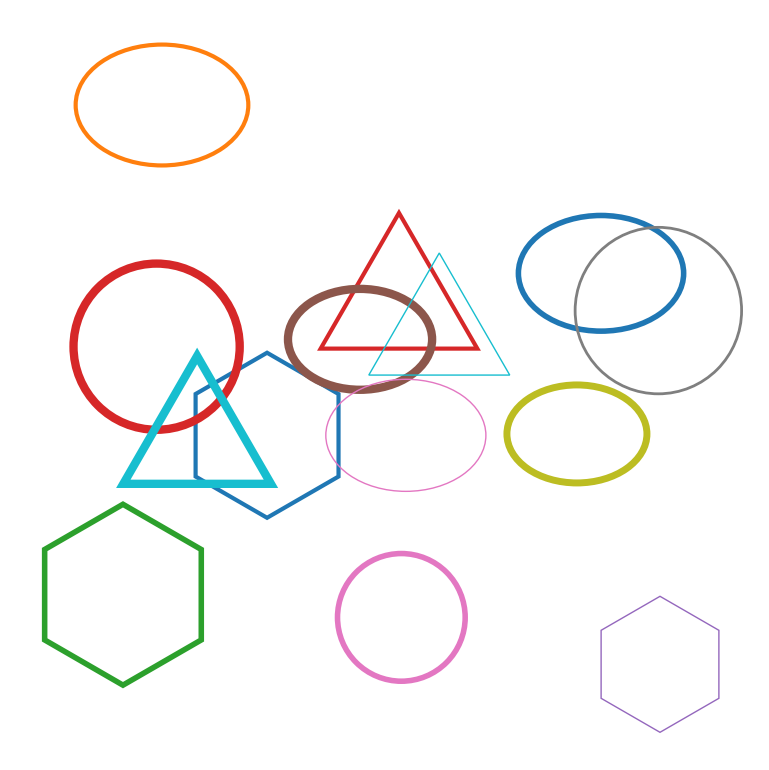[{"shape": "oval", "thickness": 2, "radius": 0.54, "center": [0.781, 0.645]}, {"shape": "hexagon", "thickness": 1.5, "radius": 0.54, "center": [0.347, 0.435]}, {"shape": "oval", "thickness": 1.5, "radius": 0.56, "center": [0.21, 0.864]}, {"shape": "hexagon", "thickness": 2, "radius": 0.59, "center": [0.16, 0.228]}, {"shape": "triangle", "thickness": 1.5, "radius": 0.59, "center": [0.518, 0.606]}, {"shape": "circle", "thickness": 3, "radius": 0.54, "center": [0.203, 0.55]}, {"shape": "hexagon", "thickness": 0.5, "radius": 0.44, "center": [0.857, 0.137]}, {"shape": "oval", "thickness": 3, "radius": 0.47, "center": [0.468, 0.559]}, {"shape": "oval", "thickness": 0.5, "radius": 0.52, "center": [0.527, 0.435]}, {"shape": "circle", "thickness": 2, "radius": 0.41, "center": [0.521, 0.198]}, {"shape": "circle", "thickness": 1, "radius": 0.54, "center": [0.855, 0.597]}, {"shape": "oval", "thickness": 2.5, "radius": 0.45, "center": [0.749, 0.436]}, {"shape": "triangle", "thickness": 3, "radius": 0.55, "center": [0.256, 0.427]}, {"shape": "triangle", "thickness": 0.5, "radius": 0.53, "center": [0.57, 0.566]}]